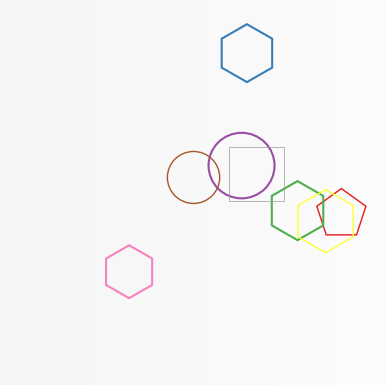[{"shape": "pentagon", "thickness": 1, "radius": 0.33, "center": [0.881, 0.444]}, {"shape": "hexagon", "thickness": 1.5, "radius": 0.38, "center": [0.637, 0.862]}, {"shape": "hexagon", "thickness": 1.5, "radius": 0.38, "center": [0.768, 0.453]}, {"shape": "circle", "thickness": 1.5, "radius": 0.43, "center": [0.623, 0.57]}, {"shape": "hexagon", "thickness": 1, "radius": 0.41, "center": [0.84, 0.426]}, {"shape": "circle", "thickness": 1, "radius": 0.34, "center": [0.499, 0.539]}, {"shape": "hexagon", "thickness": 1.5, "radius": 0.34, "center": [0.333, 0.294]}, {"shape": "square", "thickness": 0.5, "radius": 0.35, "center": [0.661, 0.547]}]